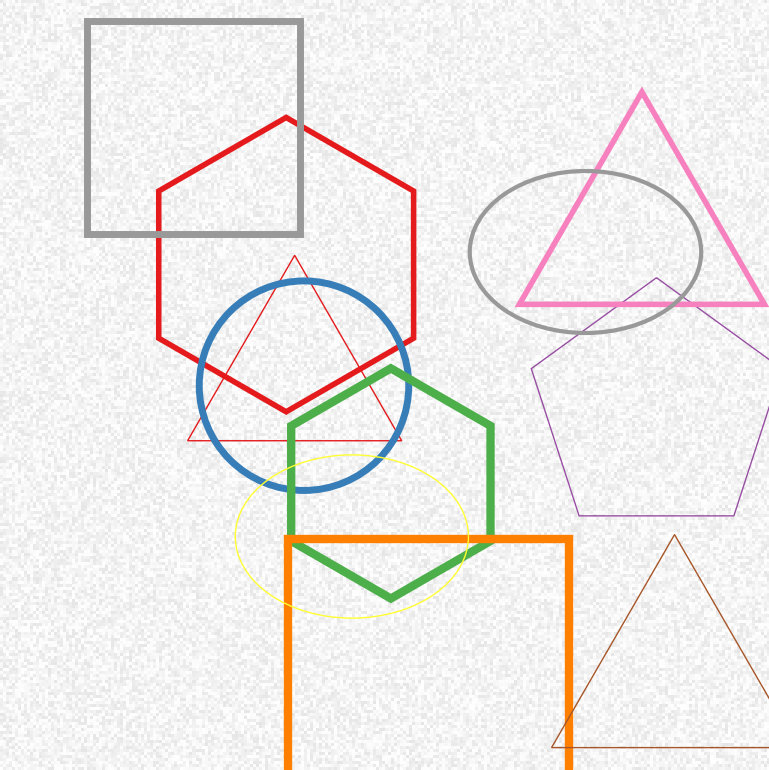[{"shape": "hexagon", "thickness": 2, "radius": 0.96, "center": [0.372, 0.656]}, {"shape": "triangle", "thickness": 0.5, "radius": 0.8, "center": [0.383, 0.508]}, {"shape": "circle", "thickness": 2.5, "radius": 0.68, "center": [0.395, 0.499]}, {"shape": "hexagon", "thickness": 3, "radius": 0.75, "center": [0.508, 0.372]}, {"shape": "pentagon", "thickness": 0.5, "radius": 0.85, "center": [0.853, 0.468]}, {"shape": "square", "thickness": 3, "radius": 0.91, "center": [0.557, 0.118]}, {"shape": "oval", "thickness": 0.5, "radius": 0.76, "center": [0.457, 0.303]}, {"shape": "triangle", "thickness": 0.5, "radius": 0.92, "center": [0.876, 0.121]}, {"shape": "triangle", "thickness": 2, "radius": 0.92, "center": [0.834, 0.697]}, {"shape": "oval", "thickness": 1.5, "radius": 0.75, "center": [0.76, 0.673]}, {"shape": "square", "thickness": 2.5, "radius": 0.69, "center": [0.251, 0.835]}]